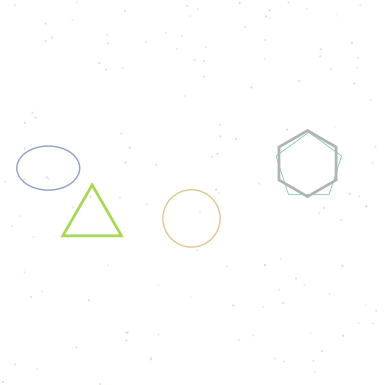[{"shape": "pentagon", "thickness": 0.5, "radius": 0.45, "center": [0.802, 0.567]}, {"shape": "oval", "thickness": 1, "radius": 0.41, "center": [0.125, 0.563]}, {"shape": "triangle", "thickness": 2, "radius": 0.44, "center": [0.239, 0.431]}, {"shape": "circle", "thickness": 1, "radius": 0.37, "center": [0.497, 0.433]}, {"shape": "hexagon", "thickness": 2, "radius": 0.43, "center": [0.799, 0.575]}]